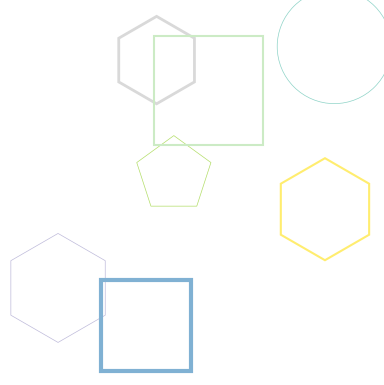[{"shape": "circle", "thickness": 0.5, "radius": 0.74, "center": [0.868, 0.879]}, {"shape": "hexagon", "thickness": 0.5, "radius": 0.71, "center": [0.151, 0.252]}, {"shape": "square", "thickness": 3, "radius": 0.59, "center": [0.379, 0.154]}, {"shape": "pentagon", "thickness": 0.5, "radius": 0.51, "center": [0.452, 0.546]}, {"shape": "hexagon", "thickness": 2, "radius": 0.57, "center": [0.407, 0.844]}, {"shape": "square", "thickness": 1.5, "radius": 0.71, "center": [0.542, 0.765]}, {"shape": "hexagon", "thickness": 1.5, "radius": 0.66, "center": [0.844, 0.457]}]